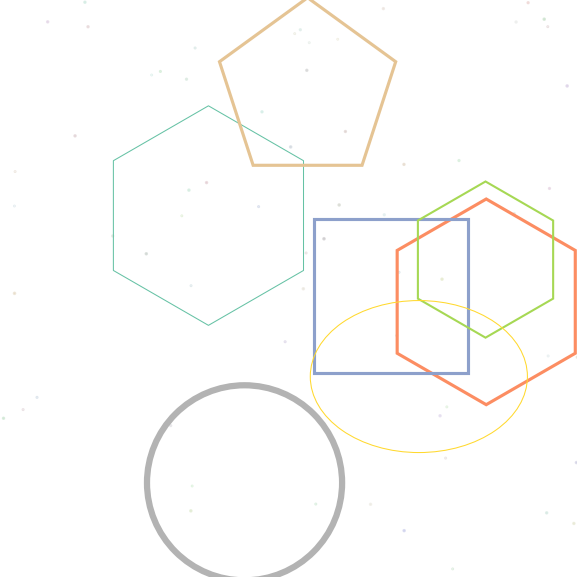[{"shape": "hexagon", "thickness": 0.5, "radius": 0.95, "center": [0.361, 0.626]}, {"shape": "hexagon", "thickness": 1.5, "radius": 0.89, "center": [0.842, 0.476]}, {"shape": "square", "thickness": 1.5, "radius": 0.67, "center": [0.678, 0.486]}, {"shape": "hexagon", "thickness": 1, "radius": 0.68, "center": [0.841, 0.55]}, {"shape": "oval", "thickness": 0.5, "radius": 0.94, "center": [0.725, 0.347]}, {"shape": "pentagon", "thickness": 1.5, "radius": 0.8, "center": [0.533, 0.843]}, {"shape": "circle", "thickness": 3, "radius": 0.84, "center": [0.423, 0.163]}]